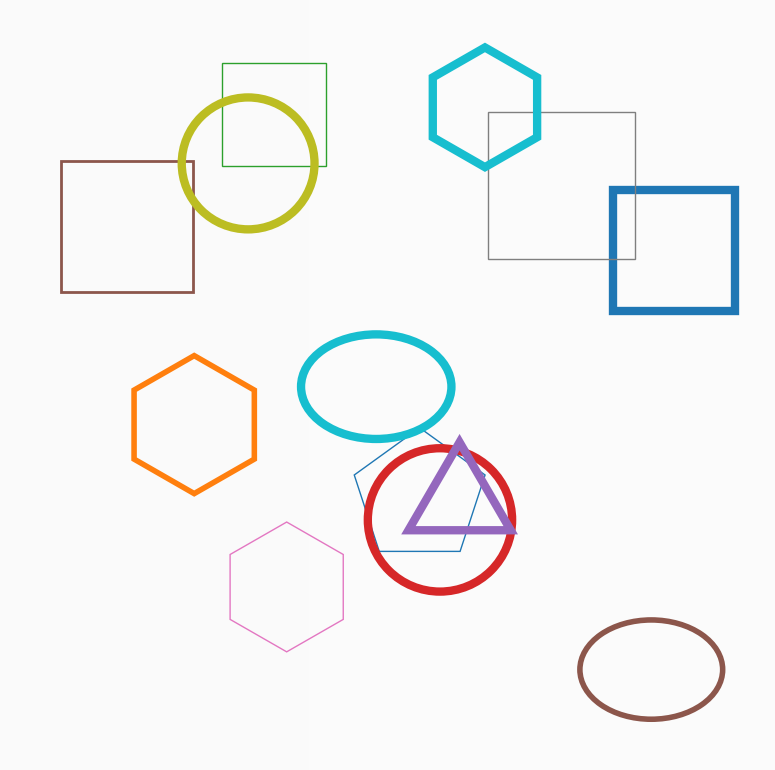[{"shape": "square", "thickness": 3, "radius": 0.39, "center": [0.87, 0.675]}, {"shape": "pentagon", "thickness": 0.5, "radius": 0.44, "center": [0.541, 0.356]}, {"shape": "hexagon", "thickness": 2, "radius": 0.45, "center": [0.251, 0.449]}, {"shape": "square", "thickness": 0.5, "radius": 0.33, "center": [0.354, 0.851]}, {"shape": "circle", "thickness": 3, "radius": 0.47, "center": [0.568, 0.325]}, {"shape": "triangle", "thickness": 3, "radius": 0.38, "center": [0.593, 0.349]}, {"shape": "square", "thickness": 1, "radius": 0.42, "center": [0.164, 0.706]}, {"shape": "oval", "thickness": 2, "radius": 0.46, "center": [0.84, 0.13]}, {"shape": "hexagon", "thickness": 0.5, "radius": 0.42, "center": [0.37, 0.238]}, {"shape": "square", "thickness": 0.5, "radius": 0.48, "center": [0.724, 0.759]}, {"shape": "circle", "thickness": 3, "radius": 0.43, "center": [0.32, 0.788]}, {"shape": "hexagon", "thickness": 3, "radius": 0.39, "center": [0.626, 0.861]}, {"shape": "oval", "thickness": 3, "radius": 0.49, "center": [0.485, 0.498]}]